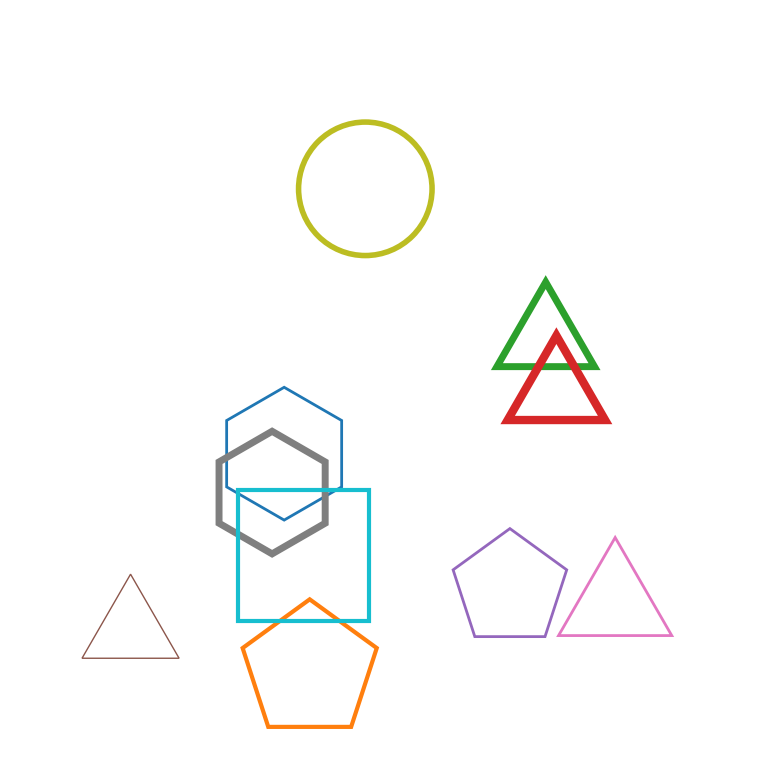[{"shape": "hexagon", "thickness": 1, "radius": 0.43, "center": [0.369, 0.411]}, {"shape": "pentagon", "thickness": 1.5, "radius": 0.46, "center": [0.402, 0.13]}, {"shape": "triangle", "thickness": 2.5, "radius": 0.37, "center": [0.709, 0.56]}, {"shape": "triangle", "thickness": 3, "radius": 0.37, "center": [0.723, 0.491]}, {"shape": "pentagon", "thickness": 1, "radius": 0.39, "center": [0.662, 0.236]}, {"shape": "triangle", "thickness": 0.5, "radius": 0.36, "center": [0.17, 0.182]}, {"shape": "triangle", "thickness": 1, "radius": 0.42, "center": [0.799, 0.217]}, {"shape": "hexagon", "thickness": 2.5, "radius": 0.4, "center": [0.353, 0.36]}, {"shape": "circle", "thickness": 2, "radius": 0.43, "center": [0.474, 0.755]}, {"shape": "square", "thickness": 1.5, "radius": 0.43, "center": [0.394, 0.279]}]